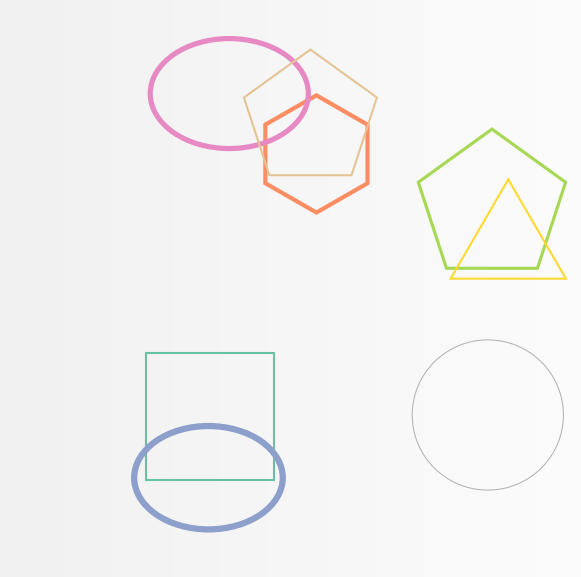[{"shape": "square", "thickness": 1, "radius": 0.55, "center": [0.361, 0.277]}, {"shape": "hexagon", "thickness": 2, "radius": 0.51, "center": [0.544, 0.733]}, {"shape": "oval", "thickness": 3, "radius": 0.64, "center": [0.359, 0.172]}, {"shape": "oval", "thickness": 2.5, "radius": 0.68, "center": [0.394, 0.837]}, {"shape": "pentagon", "thickness": 1.5, "radius": 0.67, "center": [0.846, 0.642]}, {"shape": "triangle", "thickness": 1, "radius": 0.57, "center": [0.874, 0.574]}, {"shape": "pentagon", "thickness": 1, "radius": 0.6, "center": [0.534, 0.793]}, {"shape": "circle", "thickness": 0.5, "radius": 0.65, "center": [0.839, 0.281]}]